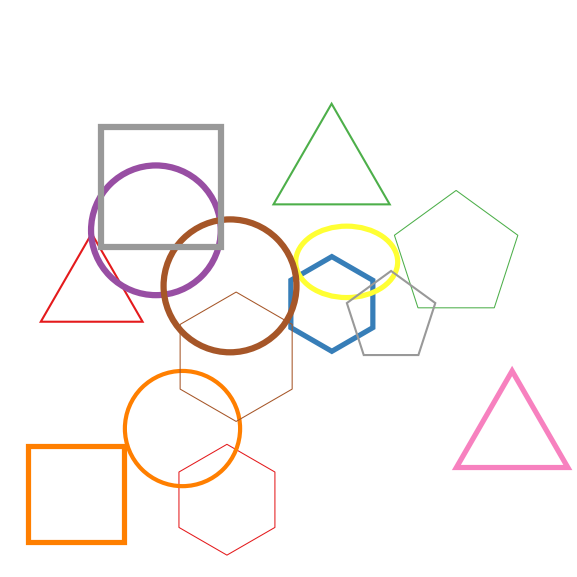[{"shape": "triangle", "thickness": 1, "radius": 0.51, "center": [0.159, 0.493]}, {"shape": "hexagon", "thickness": 0.5, "radius": 0.48, "center": [0.393, 0.134]}, {"shape": "hexagon", "thickness": 2.5, "radius": 0.41, "center": [0.575, 0.473]}, {"shape": "pentagon", "thickness": 0.5, "radius": 0.56, "center": [0.79, 0.557]}, {"shape": "triangle", "thickness": 1, "radius": 0.58, "center": [0.574, 0.703]}, {"shape": "circle", "thickness": 3, "radius": 0.56, "center": [0.27, 0.6]}, {"shape": "square", "thickness": 2.5, "radius": 0.41, "center": [0.132, 0.143]}, {"shape": "circle", "thickness": 2, "radius": 0.5, "center": [0.316, 0.257]}, {"shape": "oval", "thickness": 2.5, "radius": 0.44, "center": [0.6, 0.546]}, {"shape": "hexagon", "thickness": 0.5, "radius": 0.56, "center": [0.409, 0.381]}, {"shape": "circle", "thickness": 3, "radius": 0.58, "center": [0.398, 0.504]}, {"shape": "triangle", "thickness": 2.5, "radius": 0.56, "center": [0.887, 0.245]}, {"shape": "pentagon", "thickness": 1, "radius": 0.4, "center": [0.677, 0.449]}, {"shape": "square", "thickness": 3, "radius": 0.52, "center": [0.279, 0.676]}]